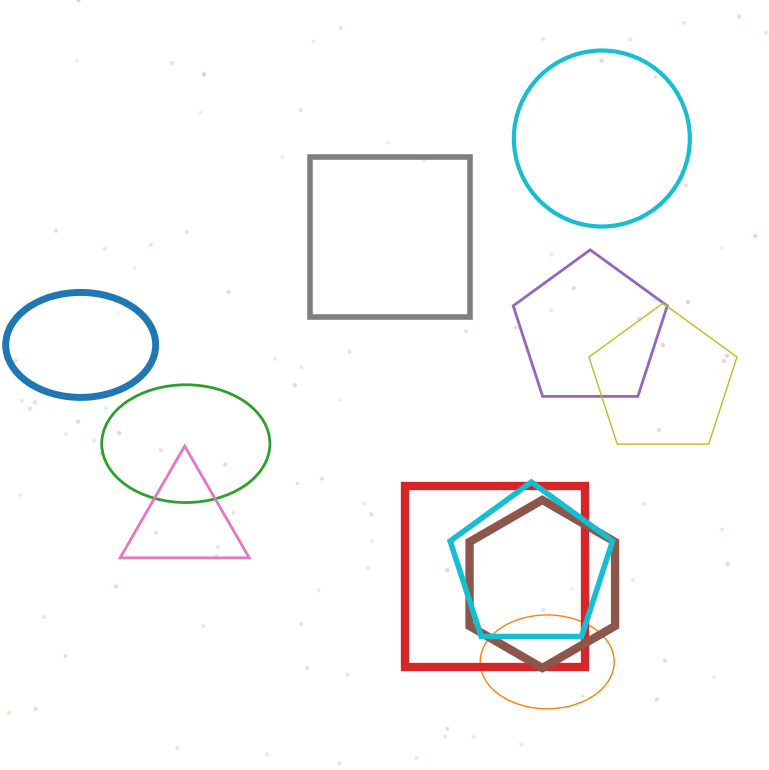[{"shape": "oval", "thickness": 2.5, "radius": 0.49, "center": [0.105, 0.552]}, {"shape": "oval", "thickness": 0.5, "radius": 0.44, "center": [0.711, 0.14]}, {"shape": "oval", "thickness": 1, "radius": 0.55, "center": [0.241, 0.424]}, {"shape": "square", "thickness": 3, "radius": 0.59, "center": [0.643, 0.251]}, {"shape": "pentagon", "thickness": 1, "radius": 0.53, "center": [0.767, 0.57]}, {"shape": "hexagon", "thickness": 3, "radius": 0.55, "center": [0.704, 0.242]}, {"shape": "triangle", "thickness": 1, "radius": 0.48, "center": [0.24, 0.324]}, {"shape": "square", "thickness": 2, "radius": 0.52, "center": [0.506, 0.692]}, {"shape": "pentagon", "thickness": 0.5, "radius": 0.51, "center": [0.861, 0.505]}, {"shape": "pentagon", "thickness": 2, "radius": 0.55, "center": [0.69, 0.263]}, {"shape": "circle", "thickness": 1.5, "radius": 0.57, "center": [0.782, 0.82]}]